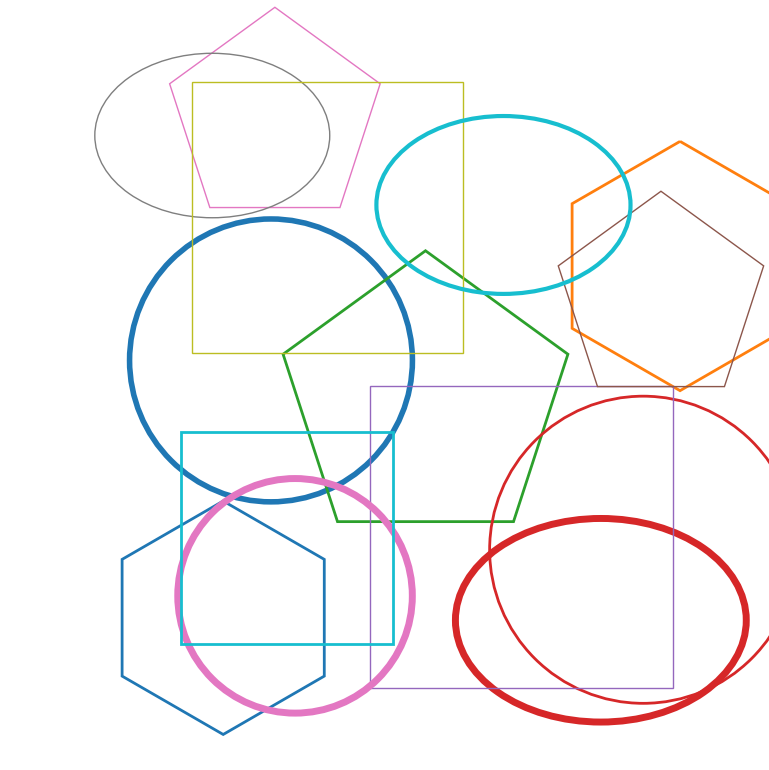[{"shape": "circle", "thickness": 2, "radius": 0.92, "center": [0.352, 0.532]}, {"shape": "hexagon", "thickness": 1, "radius": 0.76, "center": [0.29, 0.198]}, {"shape": "hexagon", "thickness": 1, "radius": 0.81, "center": [0.883, 0.655]}, {"shape": "pentagon", "thickness": 1, "radius": 0.97, "center": [0.553, 0.48]}, {"shape": "circle", "thickness": 1, "radius": 1.0, "center": [0.835, 0.286]}, {"shape": "oval", "thickness": 2.5, "radius": 0.94, "center": [0.78, 0.194]}, {"shape": "square", "thickness": 0.5, "radius": 0.98, "center": [0.677, 0.303]}, {"shape": "pentagon", "thickness": 0.5, "radius": 0.7, "center": [0.858, 0.611]}, {"shape": "pentagon", "thickness": 0.5, "radius": 0.72, "center": [0.357, 0.847]}, {"shape": "circle", "thickness": 2.5, "radius": 0.76, "center": [0.383, 0.226]}, {"shape": "oval", "thickness": 0.5, "radius": 0.76, "center": [0.276, 0.824]}, {"shape": "square", "thickness": 0.5, "radius": 0.88, "center": [0.425, 0.717]}, {"shape": "oval", "thickness": 1.5, "radius": 0.83, "center": [0.654, 0.734]}, {"shape": "square", "thickness": 1, "radius": 0.69, "center": [0.372, 0.301]}]